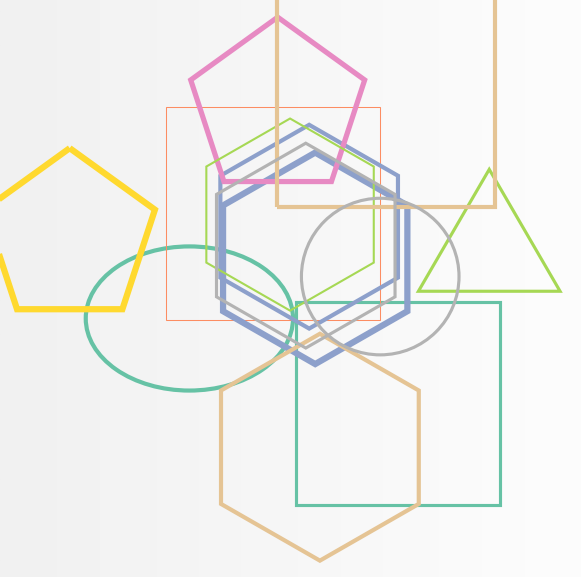[{"shape": "square", "thickness": 1.5, "radius": 0.88, "center": [0.685, 0.301]}, {"shape": "oval", "thickness": 2, "radius": 0.89, "center": [0.326, 0.448]}, {"shape": "square", "thickness": 0.5, "radius": 0.92, "center": [0.469, 0.63]}, {"shape": "hexagon", "thickness": 2, "radius": 0.88, "center": [0.532, 0.607]}, {"shape": "hexagon", "thickness": 3, "radius": 0.92, "center": [0.542, 0.552]}, {"shape": "pentagon", "thickness": 2.5, "radius": 0.79, "center": [0.478, 0.812]}, {"shape": "triangle", "thickness": 1.5, "radius": 0.7, "center": [0.842, 0.565]}, {"shape": "hexagon", "thickness": 1, "radius": 0.83, "center": [0.499, 0.628]}, {"shape": "pentagon", "thickness": 3, "radius": 0.77, "center": [0.12, 0.588]}, {"shape": "square", "thickness": 2, "radius": 0.94, "center": [0.664, 0.829]}, {"shape": "hexagon", "thickness": 2, "radius": 0.98, "center": [0.55, 0.225]}, {"shape": "hexagon", "thickness": 1.5, "radius": 0.89, "center": [0.526, 0.574]}, {"shape": "circle", "thickness": 1.5, "radius": 0.68, "center": [0.654, 0.52]}]